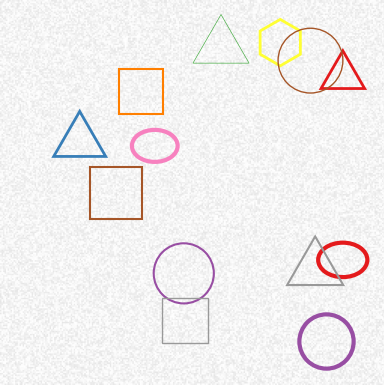[{"shape": "triangle", "thickness": 2, "radius": 0.33, "center": [0.89, 0.803]}, {"shape": "oval", "thickness": 3, "radius": 0.32, "center": [0.89, 0.325]}, {"shape": "triangle", "thickness": 2, "radius": 0.39, "center": [0.207, 0.633]}, {"shape": "triangle", "thickness": 0.5, "radius": 0.42, "center": [0.574, 0.878]}, {"shape": "circle", "thickness": 1.5, "radius": 0.39, "center": [0.477, 0.29]}, {"shape": "circle", "thickness": 3, "radius": 0.35, "center": [0.848, 0.113]}, {"shape": "square", "thickness": 1.5, "radius": 0.29, "center": [0.366, 0.763]}, {"shape": "hexagon", "thickness": 2, "radius": 0.3, "center": [0.728, 0.889]}, {"shape": "square", "thickness": 1.5, "radius": 0.34, "center": [0.302, 0.499]}, {"shape": "circle", "thickness": 1, "radius": 0.42, "center": [0.806, 0.843]}, {"shape": "oval", "thickness": 3, "radius": 0.3, "center": [0.402, 0.621]}, {"shape": "square", "thickness": 1, "radius": 0.3, "center": [0.481, 0.167]}, {"shape": "triangle", "thickness": 1.5, "radius": 0.42, "center": [0.819, 0.302]}]